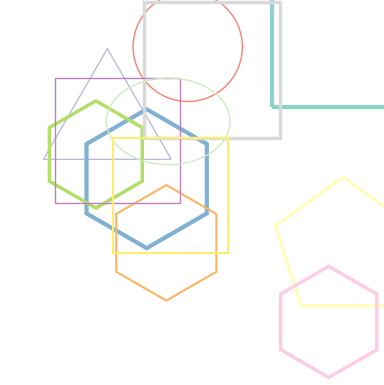[{"shape": "square", "thickness": 3, "radius": 0.85, "center": [0.877, 0.892]}, {"shape": "pentagon", "thickness": 2, "radius": 0.92, "center": [0.891, 0.356]}, {"shape": "triangle", "thickness": 1, "radius": 0.96, "center": [0.279, 0.682]}, {"shape": "circle", "thickness": 1, "radius": 0.71, "center": [0.488, 0.878]}, {"shape": "hexagon", "thickness": 3, "radius": 0.9, "center": [0.381, 0.536]}, {"shape": "hexagon", "thickness": 1.5, "radius": 0.75, "center": [0.432, 0.369]}, {"shape": "hexagon", "thickness": 2.5, "radius": 0.7, "center": [0.249, 0.599]}, {"shape": "hexagon", "thickness": 2.5, "radius": 0.72, "center": [0.854, 0.164]}, {"shape": "square", "thickness": 2.5, "radius": 0.88, "center": [0.55, 0.818]}, {"shape": "square", "thickness": 1, "radius": 0.81, "center": [0.305, 0.634]}, {"shape": "oval", "thickness": 1, "radius": 0.8, "center": [0.437, 0.685]}, {"shape": "square", "thickness": 1.5, "radius": 0.75, "center": [0.443, 0.492]}]